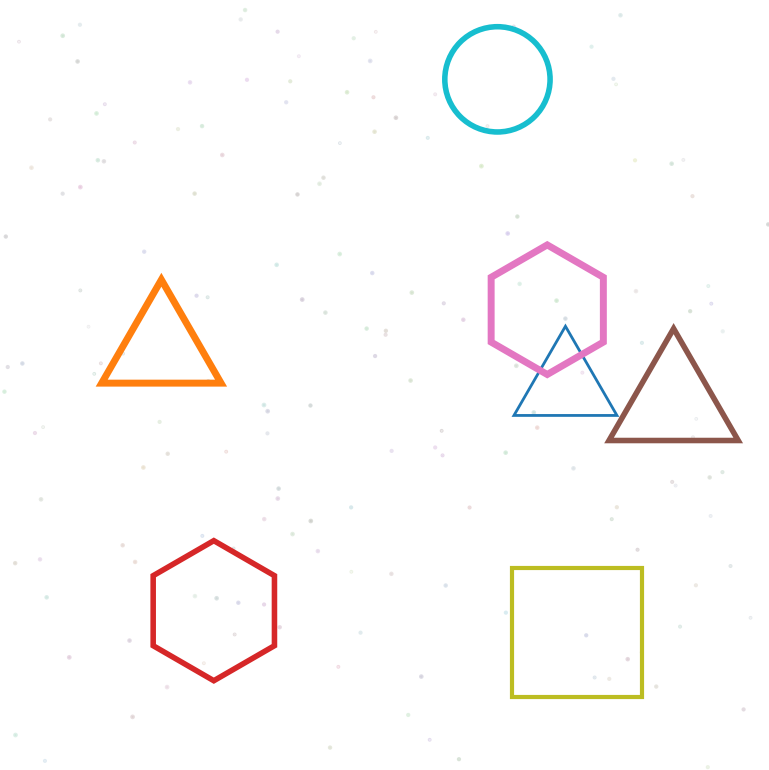[{"shape": "triangle", "thickness": 1, "radius": 0.39, "center": [0.734, 0.499]}, {"shape": "triangle", "thickness": 2.5, "radius": 0.45, "center": [0.21, 0.547]}, {"shape": "hexagon", "thickness": 2, "radius": 0.45, "center": [0.278, 0.207]}, {"shape": "triangle", "thickness": 2, "radius": 0.48, "center": [0.875, 0.476]}, {"shape": "hexagon", "thickness": 2.5, "radius": 0.42, "center": [0.711, 0.598]}, {"shape": "square", "thickness": 1.5, "radius": 0.42, "center": [0.749, 0.179]}, {"shape": "circle", "thickness": 2, "radius": 0.34, "center": [0.646, 0.897]}]